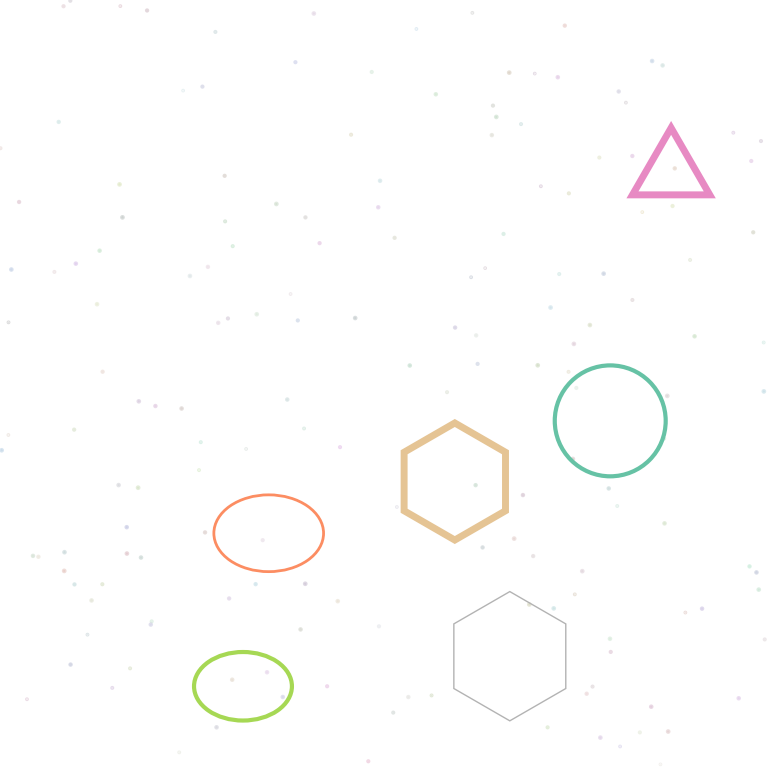[{"shape": "circle", "thickness": 1.5, "radius": 0.36, "center": [0.793, 0.453]}, {"shape": "oval", "thickness": 1, "radius": 0.36, "center": [0.349, 0.307]}, {"shape": "triangle", "thickness": 2.5, "radius": 0.29, "center": [0.872, 0.776]}, {"shape": "oval", "thickness": 1.5, "radius": 0.32, "center": [0.316, 0.109]}, {"shape": "hexagon", "thickness": 2.5, "radius": 0.38, "center": [0.591, 0.375]}, {"shape": "hexagon", "thickness": 0.5, "radius": 0.42, "center": [0.662, 0.148]}]